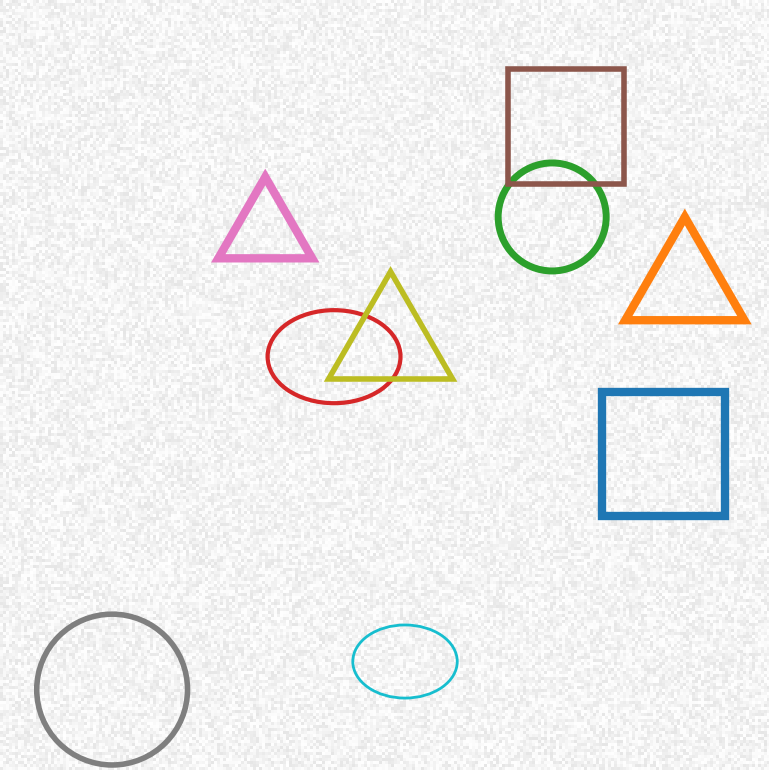[{"shape": "square", "thickness": 3, "radius": 0.4, "center": [0.861, 0.41]}, {"shape": "triangle", "thickness": 3, "radius": 0.45, "center": [0.889, 0.629]}, {"shape": "circle", "thickness": 2.5, "radius": 0.35, "center": [0.717, 0.718]}, {"shape": "oval", "thickness": 1.5, "radius": 0.43, "center": [0.434, 0.537]}, {"shape": "square", "thickness": 2, "radius": 0.38, "center": [0.735, 0.836]}, {"shape": "triangle", "thickness": 3, "radius": 0.35, "center": [0.344, 0.7]}, {"shape": "circle", "thickness": 2, "radius": 0.49, "center": [0.146, 0.104]}, {"shape": "triangle", "thickness": 2, "radius": 0.46, "center": [0.507, 0.554]}, {"shape": "oval", "thickness": 1, "radius": 0.34, "center": [0.526, 0.141]}]